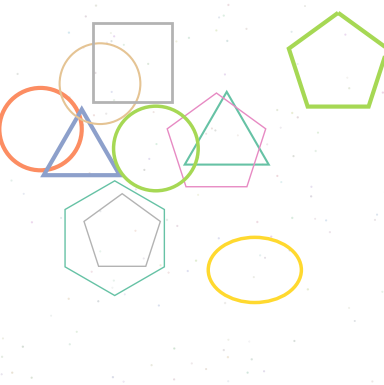[{"shape": "hexagon", "thickness": 1, "radius": 0.74, "center": [0.298, 0.381]}, {"shape": "triangle", "thickness": 1.5, "radius": 0.63, "center": [0.589, 0.635]}, {"shape": "circle", "thickness": 3, "radius": 0.53, "center": [0.105, 0.665]}, {"shape": "triangle", "thickness": 3, "radius": 0.57, "center": [0.212, 0.602]}, {"shape": "pentagon", "thickness": 1, "radius": 0.67, "center": [0.562, 0.624]}, {"shape": "circle", "thickness": 2.5, "radius": 0.55, "center": [0.405, 0.614]}, {"shape": "pentagon", "thickness": 3, "radius": 0.67, "center": [0.878, 0.832]}, {"shape": "oval", "thickness": 2.5, "radius": 0.6, "center": [0.662, 0.299]}, {"shape": "circle", "thickness": 1.5, "radius": 0.52, "center": [0.26, 0.783]}, {"shape": "square", "thickness": 2, "radius": 0.51, "center": [0.344, 0.838]}, {"shape": "pentagon", "thickness": 1, "radius": 0.52, "center": [0.317, 0.393]}]